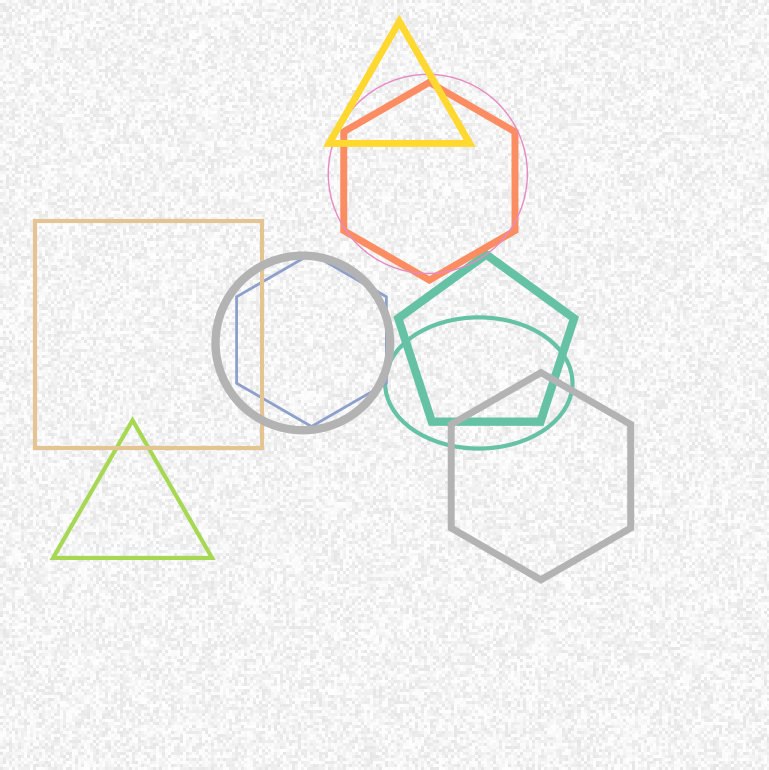[{"shape": "pentagon", "thickness": 3, "radius": 0.6, "center": [0.631, 0.549]}, {"shape": "oval", "thickness": 1.5, "radius": 0.61, "center": [0.622, 0.503]}, {"shape": "hexagon", "thickness": 2.5, "radius": 0.64, "center": [0.558, 0.765]}, {"shape": "hexagon", "thickness": 1, "radius": 0.56, "center": [0.405, 0.558]}, {"shape": "circle", "thickness": 0.5, "radius": 0.65, "center": [0.556, 0.774]}, {"shape": "triangle", "thickness": 1.5, "radius": 0.6, "center": [0.172, 0.335]}, {"shape": "triangle", "thickness": 2.5, "radius": 0.53, "center": [0.519, 0.866]}, {"shape": "square", "thickness": 1.5, "radius": 0.74, "center": [0.193, 0.566]}, {"shape": "hexagon", "thickness": 2.5, "radius": 0.67, "center": [0.703, 0.382]}, {"shape": "circle", "thickness": 3, "radius": 0.57, "center": [0.393, 0.555]}]